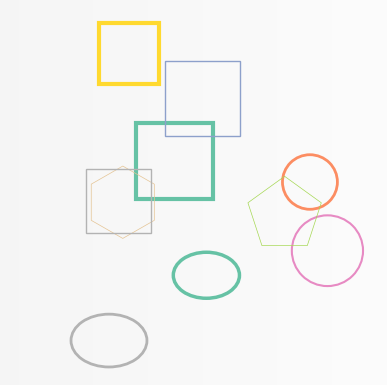[{"shape": "oval", "thickness": 2.5, "radius": 0.43, "center": [0.533, 0.285]}, {"shape": "square", "thickness": 3, "radius": 0.49, "center": [0.45, 0.583]}, {"shape": "circle", "thickness": 2, "radius": 0.35, "center": [0.8, 0.527]}, {"shape": "square", "thickness": 1, "radius": 0.49, "center": [0.523, 0.743]}, {"shape": "circle", "thickness": 1.5, "radius": 0.46, "center": [0.845, 0.349]}, {"shape": "pentagon", "thickness": 0.5, "radius": 0.5, "center": [0.734, 0.443]}, {"shape": "square", "thickness": 3, "radius": 0.39, "center": [0.333, 0.861]}, {"shape": "hexagon", "thickness": 0.5, "radius": 0.47, "center": [0.317, 0.475]}, {"shape": "oval", "thickness": 2, "radius": 0.49, "center": [0.281, 0.115]}, {"shape": "square", "thickness": 1, "radius": 0.42, "center": [0.305, 0.479]}]